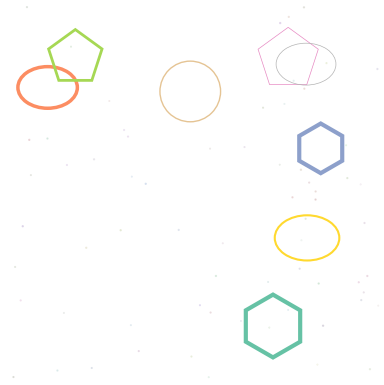[{"shape": "hexagon", "thickness": 3, "radius": 0.41, "center": [0.709, 0.153]}, {"shape": "oval", "thickness": 2.5, "radius": 0.39, "center": [0.124, 0.773]}, {"shape": "hexagon", "thickness": 3, "radius": 0.32, "center": [0.833, 0.615]}, {"shape": "pentagon", "thickness": 0.5, "radius": 0.41, "center": [0.749, 0.847]}, {"shape": "pentagon", "thickness": 2, "radius": 0.36, "center": [0.196, 0.85]}, {"shape": "oval", "thickness": 1.5, "radius": 0.42, "center": [0.798, 0.382]}, {"shape": "circle", "thickness": 1, "radius": 0.39, "center": [0.494, 0.762]}, {"shape": "oval", "thickness": 0.5, "radius": 0.39, "center": [0.795, 0.833]}]